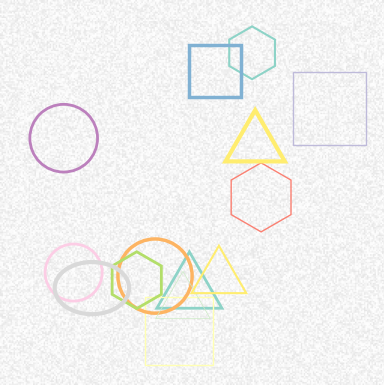[{"shape": "triangle", "thickness": 2, "radius": 0.49, "center": [0.492, 0.248]}, {"shape": "hexagon", "thickness": 1.5, "radius": 0.34, "center": [0.655, 0.863]}, {"shape": "square", "thickness": 1, "radius": 0.44, "center": [0.465, 0.14]}, {"shape": "square", "thickness": 1, "radius": 0.47, "center": [0.857, 0.718]}, {"shape": "hexagon", "thickness": 1, "radius": 0.45, "center": [0.678, 0.487]}, {"shape": "square", "thickness": 2.5, "radius": 0.34, "center": [0.559, 0.816]}, {"shape": "circle", "thickness": 2.5, "radius": 0.48, "center": [0.403, 0.283]}, {"shape": "hexagon", "thickness": 2, "radius": 0.37, "center": [0.355, 0.272]}, {"shape": "circle", "thickness": 2, "radius": 0.37, "center": [0.191, 0.292]}, {"shape": "oval", "thickness": 3, "radius": 0.48, "center": [0.239, 0.252]}, {"shape": "circle", "thickness": 2, "radius": 0.44, "center": [0.165, 0.641]}, {"shape": "triangle", "thickness": 0.5, "radius": 0.41, "center": [0.475, 0.213]}, {"shape": "triangle", "thickness": 3, "radius": 0.44, "center": [0.663, 0.625]}, {"shape": "triangle", "thickness": 1.5, "radius": 0.41, "center": [0.569, 0.28]}]